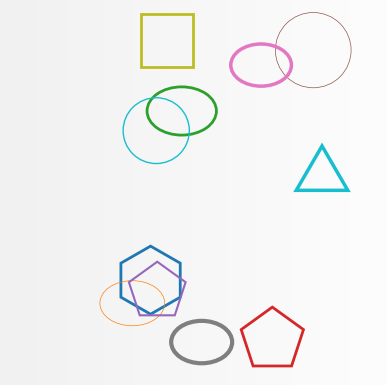[{"shape": "hexagon", "thickness": 2, "radius": 0.44, "center": [0.389, 0.272]}, {"shape": "oval", "thickness": 0.5, "radius": 0.42, "center": [0.341, 0.212]}, {"shape": "oval", "thickness": 2, "radius": 0.45, "center": [0.469, 0.712]}, {"shape": "pentagon", "thickness": 2, "radius": 0.42, "center": [0.703, 0.118]}, {"shape": "pentagon", "thickness": 1.5, "radius": 0.38, "center": [0.406, 0.243]}, {"shape": "circle", "thickness": 0.5, "radius": 0.49, "center": [0.808, 0.87]}, {"shape": "oval", "thickness": 2.5, "radius": 0.39, "center": [0.674, 0.831]}, {"shape": "oval", "thickness": 3, "radius": 0.39, "center": [0.52, 0.112]}, {"shape": "square", "thickness": 2, "radius": 0.34, "center": [0.431, 0.894]}, {"shape": "triangle", "thickness": 2.5, "radius": 0.38, "center": [0.831, 0.544]}, {"shape": "circle", "thickness": 1, "radius": 0.43, "center": [0.403, 0.661]}]